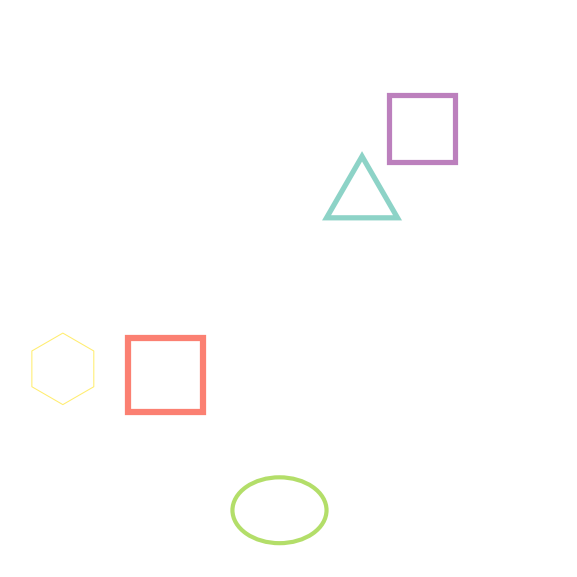[{"shape": "triangle", "thickness": 2.5, "radius": 0.35, "center": [0.627, 0.657]}, {"shape": "square", "thickness": 3, "radius": 0.32, "center": [0.287, 0.35]}, {"shape": "oval", "thickness": 2, "radius": 0.41, "center": [0.484, 0.116]}, {"shape": "square", "thickness": 2.5, "radius": 0.29, "center": [0.73, 0.777]}, {"shape": "hexagon", "thickness": 0.5, "radius": 0.31, "center": [0.109, 0.36]}]